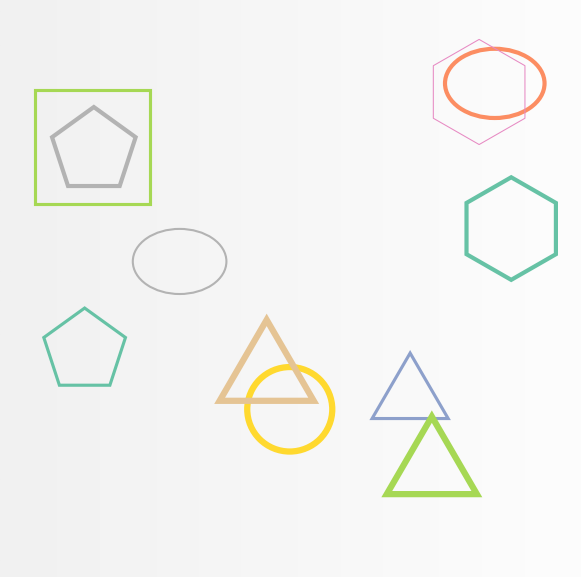[{"shape": "pentagon", "thickness": 1.5, "radius": 0.37, "center": [0.146, 0.392]}, {"shape": "hexagon", "thickness": 2, "radius": 0.44, "center": [0.88, 0.603]}, {"shape": "oval", "thickness": 2, "radius": 0.43, "center": [0.851, 0.855]}, {"shape": "triangle", "thickness": 1.5, "radius": 0.38, "center": [0.706, 0.312]}, {"shape": "hexagon", "thickness": 0.5, "radius": 0.46, "center": [0.824, 0.84]}, {"shape": "square", "thickness": 1.5, "radius": 0.49, "center": [0.159, 0.745]}, {"shape": "triangle", "thickness": 3, "radius": 0.45, "center": [0.743, 0.188]}, {"shape": "circle", "thickness": 3, "radius": 0.37, "center": [0.499, 0.29]}, {"shape": "triangle", "thickness": 3, "radius": 0.47, "center": [0.459, 0.352]}, {"shape": "oval", "thickness": 1, "radius": 0.4, "center": [0.309, 0.546]}, {"shape": "pentagon", "thickness": 2, "radius": 0.38, "center": [0.161, 0.738]}]